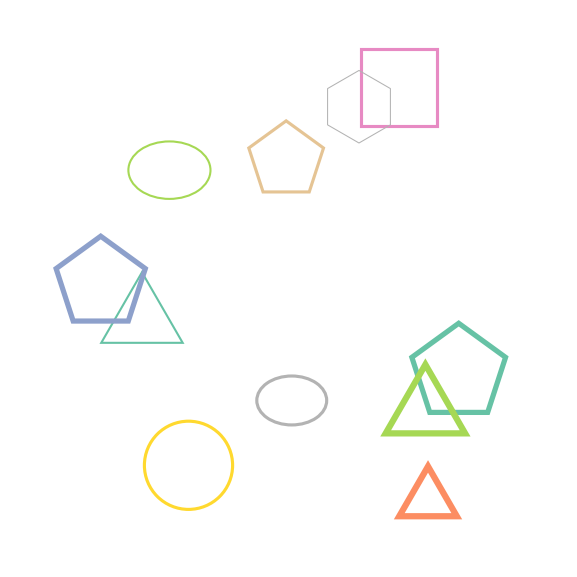[{"shape": "triangle", "thickness": 1, "radius": 0.41, "center": [0.246, 0.446]}, {"shape": "pentagon", "thickness": 2.5, "radius": 0.43, "center": [0.794, 0.354]}, {"shape": "triangle", "thickness": 3, "radius": 0.29, "center": [0.741, 0.134]}, {"shape": "pentagon", "thickness": 2.5, "radius": 0.41, "center": [0.174, 0.509]}, {"shape": "square", "thickness": 1.5, "radius": 0.33, "center": [0.691, 0.848]}, {"shape": "triangle", "thickness": 3, "radius": 0.4, "center": [0.737, 0.288]}, {"shape": "oval", "thickness": 1, "radius": 0.36, "center": [0.293, 0.704]}, {"shape": "circle", "thickness": 1.5, "radius": 0.38, "center": [0.326, 0.193]}, {"shape": "pentagon", "thickness": 1.5, "radius": 0.34, "center": [0.495, 0.722]}, {"shape": "hexagon", "thickness": 0.5, "radius": 0.31, "center": [0.622, 0.814]}, {"shape": "oval", "thickness": 1.5, "radius": 0.3, "center": [0.505, 0.306]}]